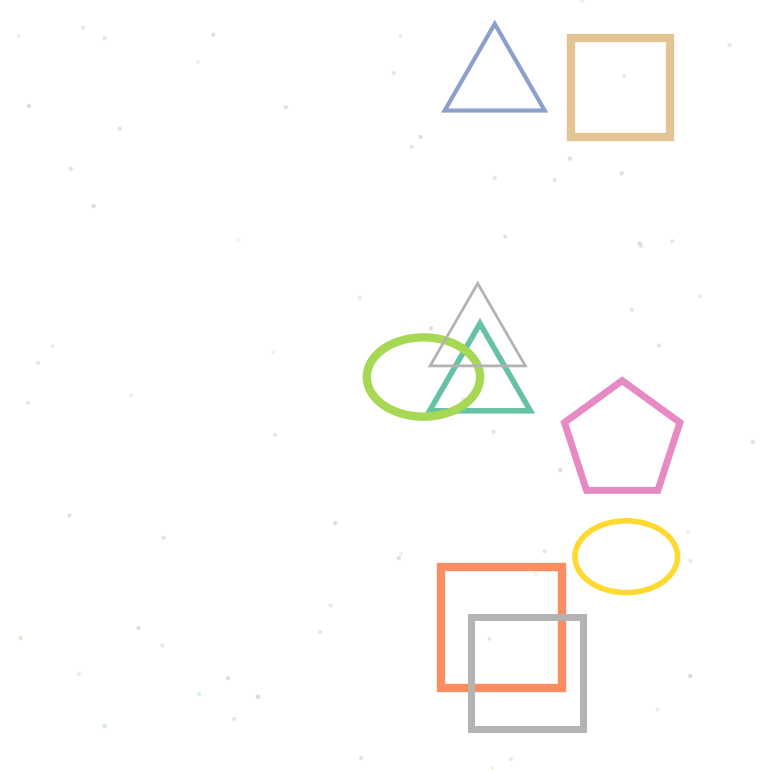[{"shape": "triangle", "thickness": 2, "radius": 0.38, "center": [0.623, 0.504]}, {"shape": "square", "thickness": 3, "radius": 0.39, "center": [0.651, 0.185]}, {"shape": "triangle", "thickness": 1.5, "radius": 0.38, "center": [0.642, 0.894]}, {"shape": "pentagon", "thickness": 2.5, "radius": 0.39, "center": [0.808, 0.427]}, {"shape": "oval", "thickness": 3, "radius": 0.37, "center": [0.55, 0.51]}, {"shape": "oval", "thickness": 2, "radius": 0.33, "center": [0.813, 0.277]}, {"shape": "square", "thickness": 3, "radius": 0.32, "center": [0.806, 0.886]}, {"shape": "square", "thickness": 2.5, "radius": 0.36, "center": [0.684, 0.126]}, {"shape": "triangle", "thickness": 1, "radius": 0.36, "center": [0.62, 0.561]}]